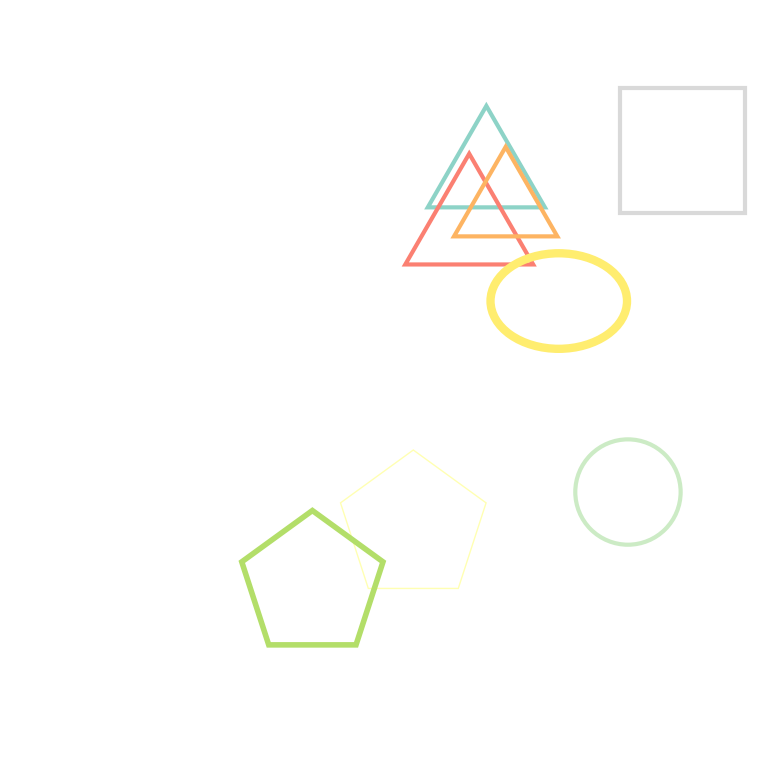[{"shape": "triangle", "thickness": 1.5, "radius": 0.44, "center": [0.632, 0.775]}, {"shape": "pentagon", "thickness": 0.5, "radius": 0.5, "center": [0.537, 0.316]}, {"shape": "triangle", "thickness": 1.5, "radius": 0.48, "center": [0.609, 0.704]}, {"shape": "triangle", "thickness": 1.5, "radius": 0.39, "center": [0.657, 0.732]}, {"shape": "pentagon", "thickness": 2, "radius": 0.48, "center": [0.406, 0.241]}, {"shape": "square", "thickness": 1.5, "radius": 0.4, "center": [0.886, 0.805]}, {"shape": "circle", "thickness": 1.5, "radius": 0.34, "center": [0.816, 0.361]}, {"shape": "oval", "thickness": 3, "radius": 0.44, "center": [0.726, 0.609]}]